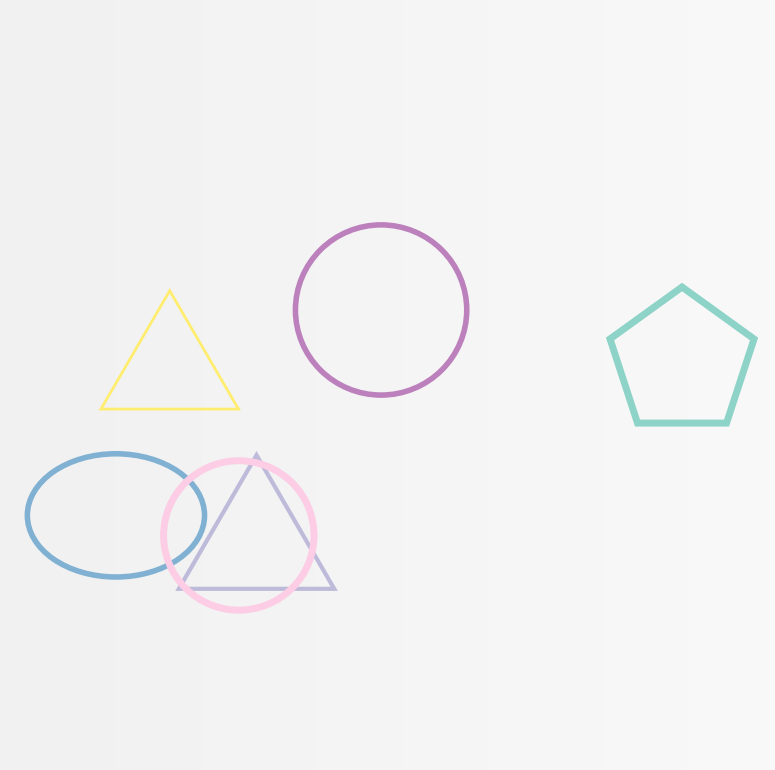[{"shape": "pentagon", "thickness": 2.5, "radius": 0.49, "center": [0.88, 0.53]}, {"shape": "triangle", "thickness": 1.5, "radius": 0.58, "center": [0.331, 0.293]}, {"shape": "oval", "thickness": 2, "radius": 0.57, "center": [0.15, 0.331]}, {"shape": "circle", "thickness": 2.5, "radius": 0.49, "center": [0.308, 0.305]}, {"shape": "circle", "thickness": 2, "radius": 0.55, "center": [0.492, 0.597]}, {"shape": "triangle", "thickness": 1, "radius": 0.51, "center": [0.219, 0.52]}]